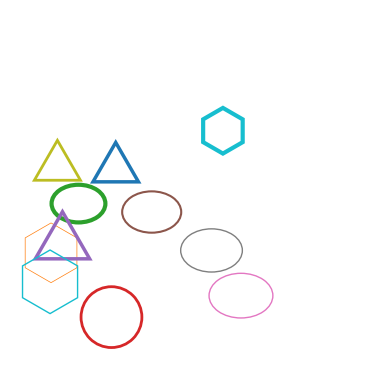[{"shape": "triangle", "thickness": 2.5, "radius": 0.34, "center": [0.301, 0.562]}, {"shape": "hexagon", "thickness": 0.5, "radius": 0.39, "center": [0.133, 0.343]}, {"shape": "oval", "thickness": 3, "radius": 0.35, "center": [0.204, 0.471]}, {"shape": "circle", "thickness": 2, "radius": 0.4, "center": [0.29, 0.176]}, {"shape": "triangle", "thickness": 2.5, "radius": 0.41, "center": [0.162, 0.369]}, {"shape": "oval", "thickness": 1.5, "radius": 0.38, "center": [0.394, 0.449]}, {"shape": "oval", "thickness": 1, "radius": 0.41, "center": [0.626, 0.232]}, {"shape": "oval", "thickness": 1, "radius": 0.4, "center": [0.549, 0.35]}, {"shape": "triangle", "thickness": 2, "radius": 0.35, "center": [0.149, 0.566]}, {"shape": "hexagon", "thickness": 3, "radius": 0.3, "center": [0.579, 0.66]}, {"shape": "hexagon", "thickness": 1, "radius": 0.41, "center": [0.13, 0.268]}]